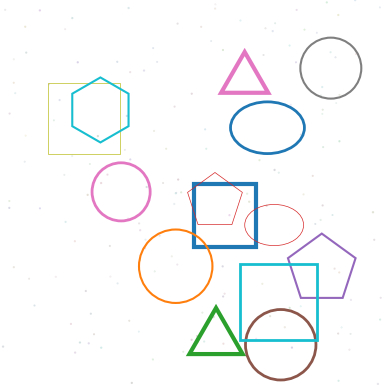[{"shape": "oval", "thickness": 2, "radius": 0.48, "center": [0.695, 0.668]}, {"shape": "square", "thickness": 3, "radius": 0.4, "center": [0.584, 0.44]}, {"shape": "circle", "thickness": 1.5, "radius": 0.48, "center": [0.456, 0.308]}, {"shape": "triangle", "thickness": 3, "radius": 0.4, "center": [0.561, 0.12]}, {"shape": "oval", "thickness": 0.5, "radius": 0.38, "center": [0.712, 0.415]}, {"shape": "pentagon", "thickness": 0.5, "radius": 0.37, "center": [0.558, 0.477]}, {"shape": "pentagon", "thickness": 1.5, "radius": 0.46, "center": [0.836, 0.301]}, {"shape": "circle", "thickness": 2, "radius": 0.46, "center": [0.729, 0.105]}, {"shape": "triangle", "thickness": 3, "radius": 0.35, "center": [0.636, 0.794]}, {"shape": "circle", "thickness": 2, "radius": 0.38, "center": [0.315, 0.502]}, {"shape": "circle", "thickness": 1.5, "radius": 0.4, "center": [0.859, 0.823]}, {"shape": "square", "thickness": 0.5, "radius": 0.47, "center": [0.218, 0.692]}, {"shape": "square", "thickness": 2, "radius": 0.5, "center": [0.724, 0.216]}, {"shape": "hexagon", "thickness": 1.5, "radius": 0.42, "center": [0.261, 0.714]}]